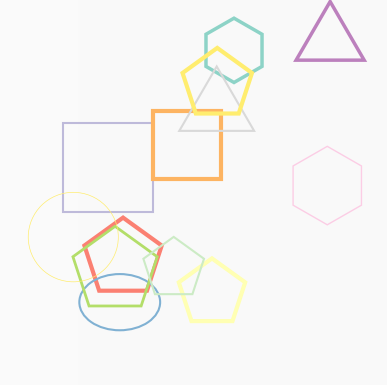[{"shape": "hexagon", "thickness": 2.5, "radius": 0.42, "center": [0.604, 0.869]}, {"shape": "pentagon", "thickness": 3, "radius": 0.45, "center": [0.547, 0.239]}, {"shape": "square", "thickness": 1.5, "radius": 0.58, "center": [0.279, 0.565]}, {"shape": "pentagon", "thickness": 3, "radius": 0.52, "center": [0.318, 0.33]}, {"shape": "oval", "thickness": 1.5, "radius": 0.52, "center": [0.309, 0.215]}, {"shape": "square", "thickness": 3, "radius": 0.44, "center": [0.483, 0.623]}, {"shape": "pentagon", "thickness": 2, "radius": 0.57, "center": [0.297, 0.298]}, {"shape": "hexagon", "thickness": 1, "radius": 0.51, "center": [0.845, 0.518]}, {"shape": "triangle", "thickness": 1.5, "radius": 0.56, "center": [0.559, 0.716]}, {"shape": "triangle", "thickness": 2.5, "radius": 0.51, "center": [0.852, 0.894]}, {"shape": "pentagon", "thickness": 1.5, "radius": 0.41, "center": [0.448, 0.302]}, {"shape": "pentagon", "thickness": 3, "radius": 0.47, "center": [0.561, 0.781]}, {"shape": "circle", "thickness": 0.5, "radius": 0.58, "center": [0.189, 0.384]}]